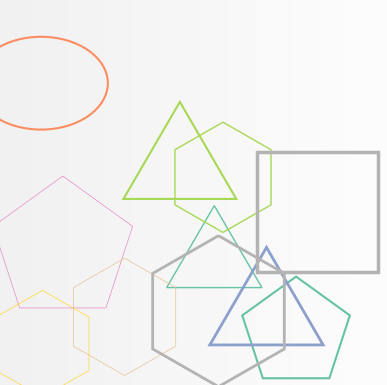[{"shape": "triangle", "thickness": 1, "radius": 0.71, "center": [0.553, 0.324]}, {"shape": "pentagon", "thickness": 1.5, "radius": 0.73, "center": [0.764, 0.136]}, {"shape": "oval", "thickness": 1.5, "radius": 0.86, "center": [0.106, 0.784]}, {"shape": "triangle", "thickness": 2, "radius": 0.84, "center": [0.688, 0.189]}, {"shape": "pentagon", "thickness": 0.5, "radius": 0.95, "center": [0.162, 0.353]}, {"shape": "triangle", "thickness": 1.5, "radius": 0.84, "center": [0.464, 0.567]}, {"shape": "hexagon", "thickness": 1, "radius": 0.72, "center": [0.575, 0.54]}, {"shape": "hexagon", "thickness": 0.5, "radius": 0.69, "center": [0.11, 0.107]}, {"shape": "hexagon", "thickness": 0.5, "radius": 0.76, "center": [0.322, 0.177]}, {"shape": "hexagon", "thickness": 2, "radius": 0.98, "center": [0.564, 0.192]}, {"shape": "square", "thickness": 2.5, "radius": 0.78, "center": [0.819, 0.45]}]